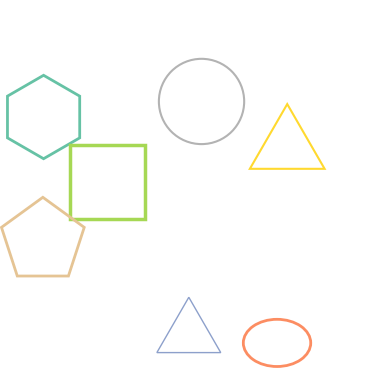[{"shape": "hexagon", "thickness": 2, "radius": 0.54, "center": [0.113, 0.696]}, {"shape": "oval", "thickness": 2, "radius": 0.44, "center": [0.72, 0.109]}, {"shape": "triangle", "thickness": 1, "radius": 0.48, "center": [0.49, 0.132]}, {"shape": "square", "thickness": 2.5, "radius": 0.48, "center": [0.279, 0.527]}, {"shape": "triangle", "thickness": 1.5, "radius": 0.56, "center": [0.746, 0.618]}, {"shape": "pentagon", "thickness": 2, "radius": 0.57, "center": [0.111, 0.375]}, {"shape": "circle", "thickness": 1.5, "radius": 0.55, "center": [0.523, 0.736]}]